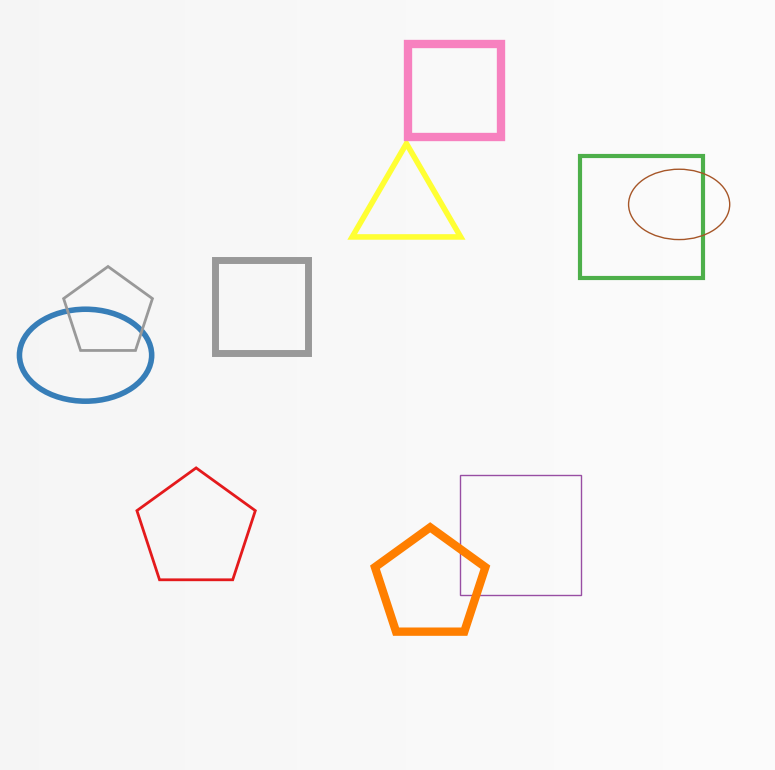[{"shape": "pentagon", "thickness": 1, "radius": 0.4, "center": [0.253, 0.312]}, {"shape": "oval", "thickness": 2, "radius": 0.43, "center": [0.11, 0.539]}, {"shape": "square", "thickness": 1.5, "radius": 0.4, "center": [0.828, 0.718]}, {"shape": "square", "thickness": 0.5, "radius": 0.39, "center": [0.672, 0.305]}, {"shape": "pentagon", "thickness": 3, "radius": 0.37, "center": [0.555, 0.24]}, {"shape": "triangle", "thickness": 2, "radius": 0.4, "center": [0.524, 0.733]}, {"shape": "oval", "thickness": 0.5, "radius": 0.33, "center": [0.876, 0.735]}, {"shape": "square", "thickness": 3, "radius": 0.3, "center": [0.586, 0.883]}, {"shape": "square", "thickness": 2.5, "radius": 0.3, "center": [0.337, 0.602]}, {"shape": "pentagon", "thickness": 1, "radius": 0.3, "center": [0.139, 0.594]}]